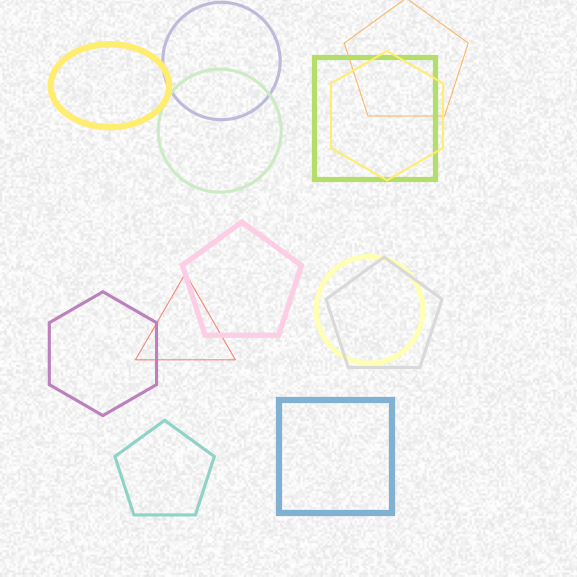[{"shape": "pentagon", "thickness": 1.5, "radius": 0.45, "center": [0.285, 0.181]}, {"shape": "circle", "thickness": 2.5, "radius": 0.46, "center": [0.64, 0.463]}, {"shape": "circle", "thickness": 1.5, "radius": 0.51, "center": [0.383, 0.893]}, {"shape": "triangle", "thickness": 0.5, "radius": 0.5, "center": [0.321, 0.426]}, {"shape": "square", "thickness": 3, "radius": 0.49, "center": [0.581, 0.209]}, {"shape": "pentagon", "thickness": 0.5, "radius": 0.56, "center": [0.703, 0.89]}, {"shape": "square", "thickness": 2.5, "radius": 0.53, "center": [0.648, 0.795]}, {"shape": "pentagon", "thickness": 2.5, "radius": 0.54, "center": [0.419, 0.506]}, {"shape": "pentagon", "thickness": 1.5, "radius": 0.53, "center": [0.665, 0.448]}, {"shape": "hexagon", "thickness": 1.5, "radius": 0.54, "center": [0.178, 0.387]}, {"shape": "circle", "thickness": 1.5, "radius": 0.53, "center": [0.38, 0.773]}, {"shape": "oval", "thickness": 3, "radius": 0.51, "center": [0.19, 0.851]}, {"shape": "hexagon", "thickness": 1, "radius": 0.56, "center": [0.67, 0.799]}]